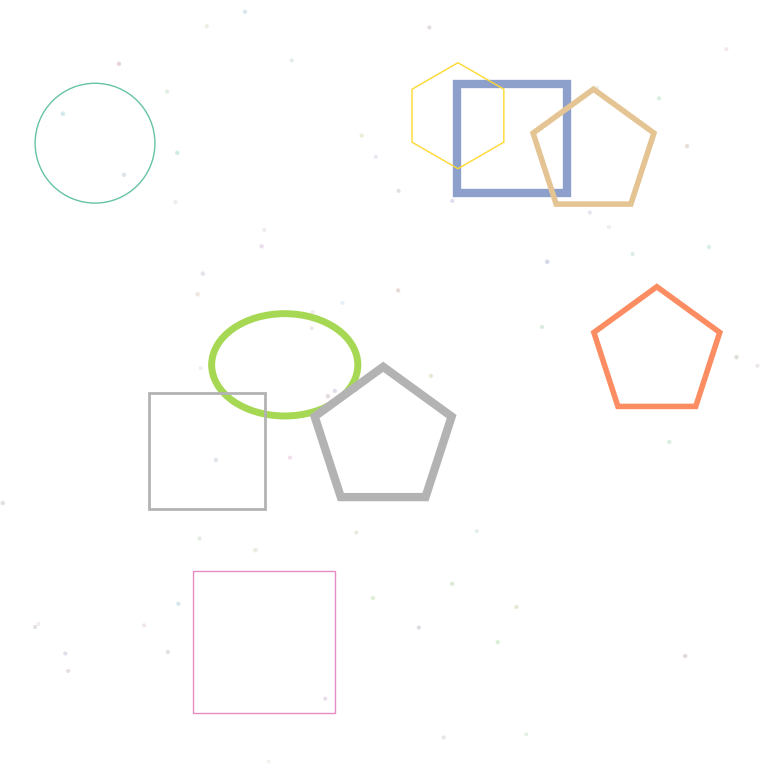[{"shape": "circle", "thickness": 0.5, "radius": 0.39, "center": [0.123, 0.814]}, {"shape": "pentagon", "thickness": 2, "radius": 0.43, "center": [0.853, 0.542]}, {"shape": "square", "thickness": 3, "radius": 0.36, "center": [0.665, 0.82]}, {"shape": "square", "thickness": 0.5, "radius": 0.46, "center": [0.343, 0.167]}, {"shape": "oval", "thickness": 2.5, "radius": 0.47, "center": [0.37, 0.526]}, {"shape": "hexagon", "thickness": 0.5, "radius": 0.34, "center": [0.595, 0.85]}, {"shape": "pentagon", "thickness": 2, "radius": 0.41, "center": [0.771, 0.802]}, {"shape": "pentagon", "thickness": 3, "radius": 0.47, "center": [0.498, 0.43]}, {"shape": "square", "thickness": 1, "radius": 0.38, "center": [0.269, 0.414]}]